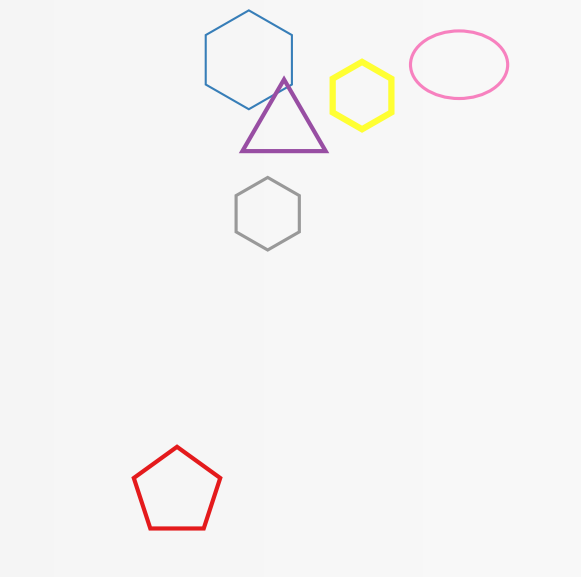[{"shape": "pentagon", "thickness": 2, "radius": 0.39, "center": [0.305, 0.147]}, {"shape": "hexagon", "thickness": 1, "radius": 0.43, "center": [0.428, 0.896]}, {"shape": "triangle", "thickness": 2, "radius": 0.41, "center": [0.489, 0.779]}, {"shape": "hexagon", "thickness": 3, "radius": 0.29, "center": [0.623, 0.834]}, {"shape": "oval", "thickness": 1.5, "radius": 0.42, "center": [0.79, 0.887]}, {"shape": "hexagon", "thickness": 1.5, "radius": 0.31, "center": [0.461, 0.629]}]